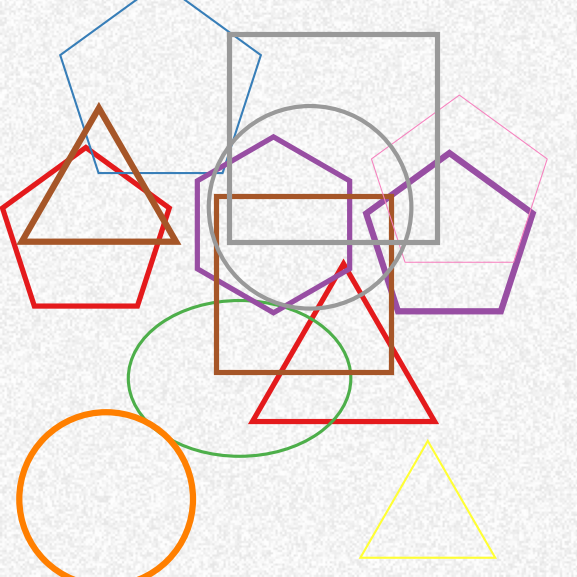[{"shape": "triangle", "thickness": 2.5, "radius": 0.91, "center": [0.595, 0.36]}, {"shape": "pentagon", "thickness": 2.5, "radius": 0.76, "center": [0.149, 0.592]}, {"shape": "pentagon", "thickness": 1, "radius": 0.91, "center": [0.278, 0.847]}, {"shape": "oval", "thickness": 1.5, "radius": 0.96, "center": [0.415, 0.344]}, {"shape": "pentagon", "thickness": 3, "radius": 0.76, "center": [0.778, 0.583]}, {"shape": "hexagon", "thickness": 2.5, "radius": 0.76, "center": [0.474, 0.61]}, {"shape": "circle", "thickness": 3, "radius": 0.75, "center": [0.184, 0.135]}, {"shape": "triangle", "thickness": 1, "radius": 0.67, "center": [0.741, 0.101]}, {"shape": "square", "thickness": 2.5, "radius": 0.76, "center": [0.526, 0.508]}, {"shape": "triangle", "thickness": 3, "radius": 0.77, "center": [0.171, 0.658]}, {"shape": "pentagon", "thickness": 0.5, "radius": 0.8, "center": [0.795, 0.674]}, {"shape": "circle", "thickness": 2, "radius": 0.88, "center": [0.537, 0.64]}, {"shape": "square", "thickness": 2.5, "radius": 0.9, "center": [0.577, 0.76]}]